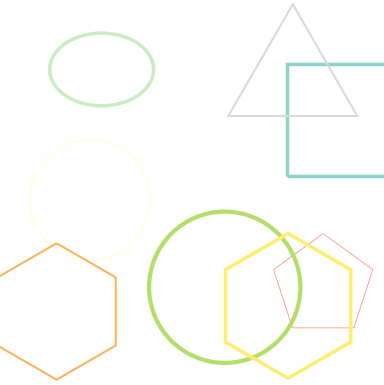[{"shape": "square", "thickness": 2.5, "radius": 0.72, "center": [0.89, 0.689]}, {"shape": "circle", "thickness": 0.5, "radius": 0.78, "center": [0.234, 0.481]}, {"shape": "pentagon", "thickness": 0.5, "radius": 0.68, "center": [0.839, 0.258]}, {"shape": "hexagon", "thickness": 1.5, "radius": 0.89, "center": [0.147, 0.191]}, {"shape": "circle", "thickness": 3, "radius": 0.98, "center": [0.584, 0.254]}, {"shape": "triangle", "thickness": 1.5, "radius": 0.97, "center": [0.761, 0.796]}, {"shape": "oval", "thickness": 2.5, "radius": 0.67, "center": [0.264, 0.82]}, {"shape": "hexagon", "thickness": 2.5, "radius": 0.94, "center": [0.748, 0.206]}]